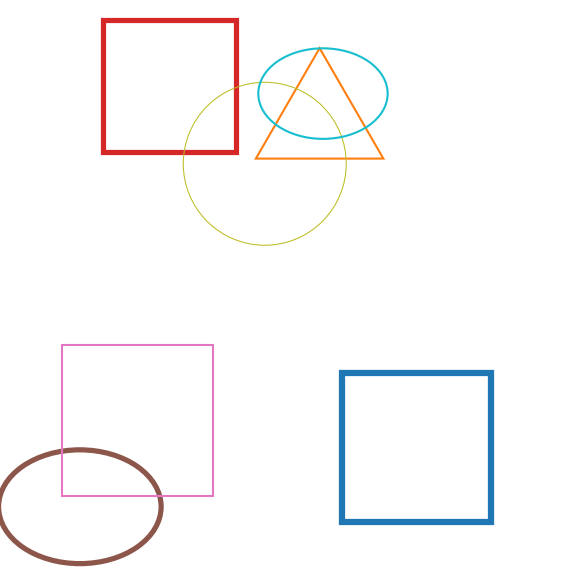[{"shape": "square", "thickness": 3, "radius": 0.65, "center": [0.722, 0.224]}, {"shape": "triangle", "thickness": 1, "radius": 0.64, "center": [0.553, 0.788]}, {"shape": "square", "thickness": 2.5, "radius": 0.57, "center": [0.293, 0.85]}, {"shape": "oval", "thickness": 2.5, "radius": 0.7, "center": [0.138, 0.122]}, {"shape": "square", "thickness": 1, "radius": 0.65, "center": [0.238, 0.271]}, {"shape": "circle", "thickness": 0.5, "radius": 0.71, "center": [0.458, 0.716]}, {"shape": "oval", "thickness": 1, "radius": 0.56, "center": [0.559, 0.837]}]